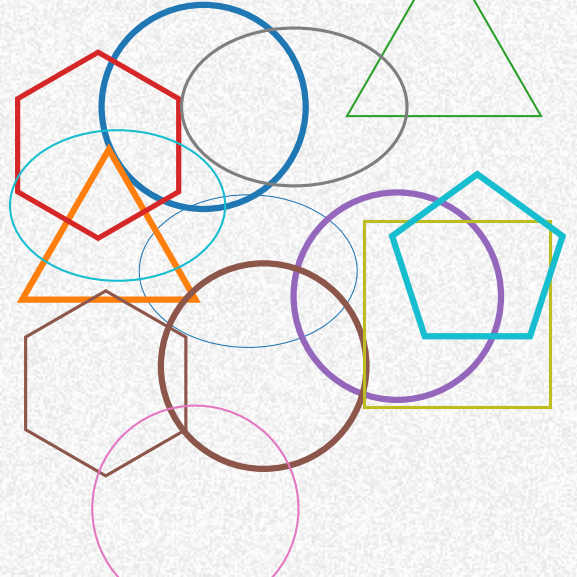[{"shape": "oval", "thickness": 0.5, "radius": 0.94, "center": [0.43, 0.53]}, {"shape": "circle", "thickness": 3, "radius": 0.88, "center": [0.353, 0.814]}, {"shape": "triangle", "thickness": 3, "radius": 0.87, "center": [0.188, 0.567]}, {"shape": "triangle", "thickness": 1, "radius": 0.97, "center": [0.769, 0.895]}, {"shape": "hexagon", "thickness": 2.5, "radius": 0.81, "center": [0.17, 0.748]}, {"shape": "circle", "thickness": 3, "radius": 0.9, "center": [0.688, 0.486]}, {"shape": "hexagon", "thickness": 1.5, "radius": 0.8, "center": [0.183, 0.335]}, {"shape": "circle", "thickness": 3, "radius": 0.89, "center": [0.457, 0.365]}, {"shape": "circle", "thickness": 1, "radius": 0.89, "center": [0.338, 0.118]}, {"shape": "oval", "thickness": 1.5, "radius": 0.98, "center": [0.51, 0.814]}, {"shape": "square", "thickness": 1.5, "radius": 0.8, "center": [0.791, 0.456]}, {"shape": "pentagon", "thickness": 3, "radius": 0.78, "center": [0.827, 0.542]}, {"shape": "oval", "thickness": 1, "radius": 0.93, "center": [0.204, 0.643]}]